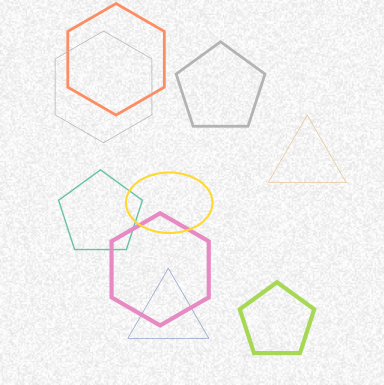[{"shape": "pentagon", "thickness": 1, "radius": 0.57, "center": [0.261, 0.444]}, {"shape": "hexagon", "thickness": 2, "radius": 0.72, "center": [0.301, 0.846]}, {"shape": "triangle", "thickness": 0.5, "radius": 0.61, "center": [0.437, 0.182]}, {"shape": "hexagon", "thickness": 3, "radius": 0.73, "center": [0.416, 0.3]}, {"shape": "pentagon", "thickness": 3, "radius": 0.51, "center": [0.719, 0.165]}, {"shape": "oval", "thickness": 1.5, "radius": 0.56, "center": [0.44, 0.473]}, {"shape": "triangle", "thickness": 0.5, "radius": 0.58, "center": [0.798, 0.584]}, {"shape": "hexagon", "thickness": 0.5, "radius": 0.73, "center": [0.269, 0.774]}, {"shape": "pentagon", "thickness": 2, "radius": 0.61, "center": [0.573, 0.77]}]